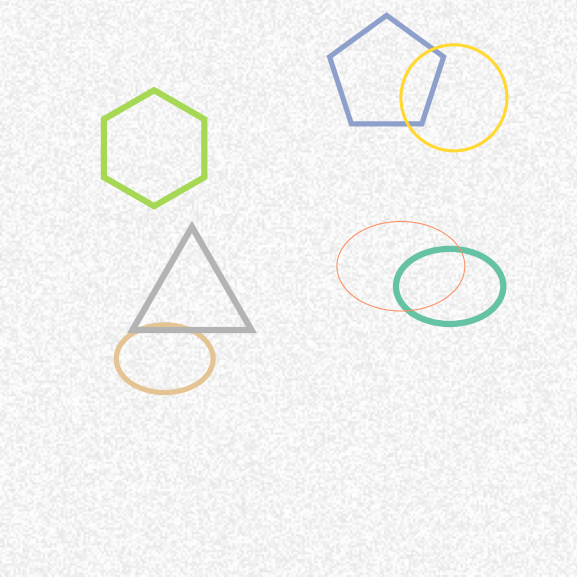[{"shape": "oval", "thickness": 3, "radius": 0.46, "center": [0.779, 0.503]}, {"shape": "oval", "thickness": 0.5, "radius": 0.55, "center": [0.694, 0.538]}, {"shape": "pentagon", "thickness": 2.5, "radius": 0.52, "center": [0.669, 0.869]}, {"shape": "hexagon", "thickness": 3, "radius": 0.5, "center": [0.267, 0.743]}, {"shape": "circle", "thickness": 1.5, "radius": 0.46, "center": [0.786, 0.83]}, {"shape": "oval", "thickness": 2.5, "radius": 0.42, "center": [0.285, 0.378]}, {"shape": "triangle", "thickness": 3, "radius": 0.6, "center": [0.332, 0.487]}]